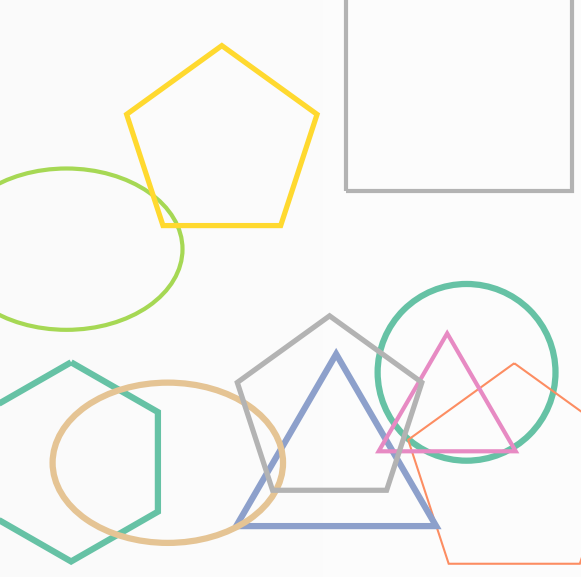[{"shape": "circle", "thickness": 3, "radius": 0.76, "center": [0.803, 0.354]}, {"shape": "hexagon", "thickness": 3, "radius": 0.86, "center": [0.122, 0.199]}, {"shape": "pentagon", "thickness": 1, "radius": 0.96, "center": [0.885, 0.178]}, {"shape": "triangle", "thickness": 3, "radius": 0.99, "center": [0.578, 0.187]}, {"shape": "triangle", "thickness": 2, "radius": 0.68, "center": [0.769, 0.286]}, {"shape": "oval", "thickness": 2, "radius": 1.0, "center": [0.114, 0.568]}, {"shape": "pentagon", "thickness": 2.5, "radius": 0.86, "center": [0.382, 0.748]}, {"shape": "oval", "thickness": 3, "radius": 0.99, "center": [0.289, 0.198]}, {"shape": "square", "thickness": 2, "radius": 0.97, "center": [0.79, 0.862]}, {"shape": "pentagon", "thickness": 2.5, "radius": 0.83, "center": [0.567, 0.285]}]